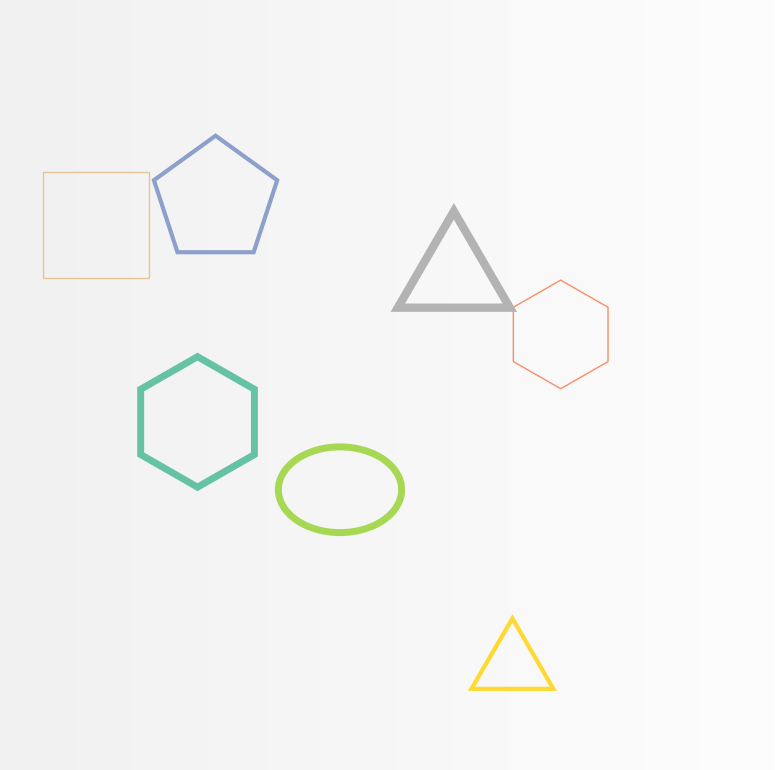[{"shape": "hexagon", "thickness": 2.5, "radius": 0.42, "center": [0.255, 0.452]}, {"shape": "hexagon", "thickness": 0.5, "radius": 0.35, "center": [0.723, 0.566]}, {"shape": "pentagon", "thickness": 1.5, "radius": 0.42, "center": [0.278, 0.74]}, {"shape": "oval", "thickness": 2.5, "radius": 0.4, "center": [0.439, 0.364]}, {"shape": "triangle", "thickness": 1.5, "radius": 0.31, "center": [0.661, 0.136]}, {"shape": "square", "thickness": 0.5, "radius": 0.34, "center": [0.123, 0.708]}, {"shape": "triangle", "thickness": 3, "radius": 0.42, "center": [0.586, 0.642]}]